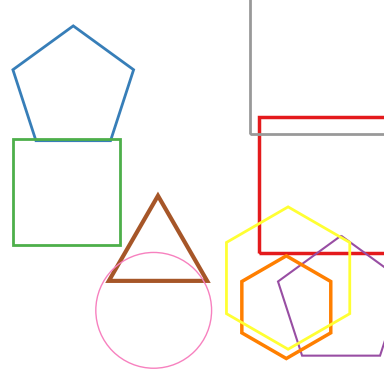[{"shape": "square", "thickness": 2.5, "radius": 0.88, "center": [0.849, 0.519]}, {"shape": "pentagon", "thickness": 2, "radius": 0.82, "center": [0.19, 0.768]}, {"shape": "square", "thickness": 2, "radius": 0.69, "center": [0.173, 0.501]}, {"shape": "pentagon", "thickness": 1.5, "radius": 0.86, "center": [0.886, 0.216]}, {"shape": "hexagon", "thickness": 2.5, "radius": 0.67, "center": [0.744, 0.202]}, {"shape": "hexagon", "thickness": 2, "radius": 0.92, "center": [0.748, 0.278]}, {"shape": "triangle", "thickness": 3, "radius": 0.74, "center": [0.41, 0.344]}, {"shape": "circle", "thickness": 1, "radius": 0.75, "center": [0.399, 0.194]}, {"shape": "square", "thickness": 2, "radius": 0.98, "center": [0.845, 0.849]}]